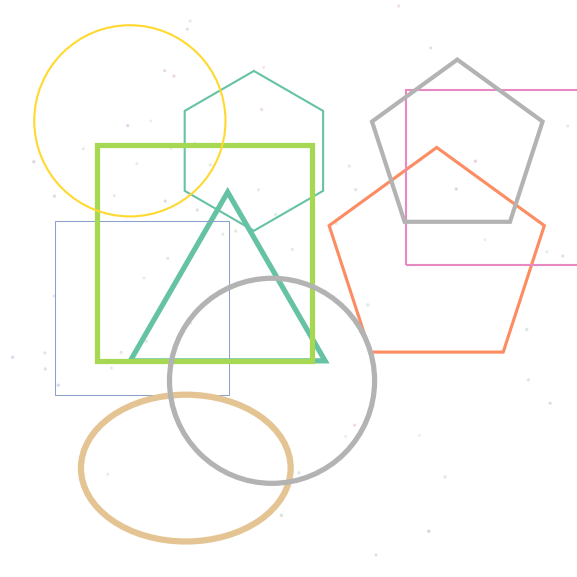[{"shape": "triangle", "thickness": 2.5, "radius": 0.97, "center": [0.394, 0.472]}, {"shape": "hexagon", "thickness": 1, "radius": 0.69, "center": [0.44, 0.738]}, {"shape": "pentagon", "thickness": 1.5, "radius": 0.98, "center": [0.756, 0.548]}, {"shape": "square", "thickness": 0.5, "radius": 0.75, "center": [0.246, 0.466]}, {"shape": "square", "thickness": 1, "radius": 0.76, "center": [0.855, 0.691]}, {"shape": "square", "thickness": 2.5, "radius": 0.93, "center": [0.354, 0.561]}, {"shape": "circle", "thickness": 1, "radius": 0.83, "center": [0.225, 0.79]}, {"shape": "oval", "thickness": 3, "radius": 0.91, "center": [0.322, 0.189]}, {"shape": "circle", "thickness": 2.5, "radius": 0.89, "center": [0.471, 0.34]}, {"shape": "pentagon", "thickness": 2, "radius": 0.78, "center": [0.792, 0.741]}]